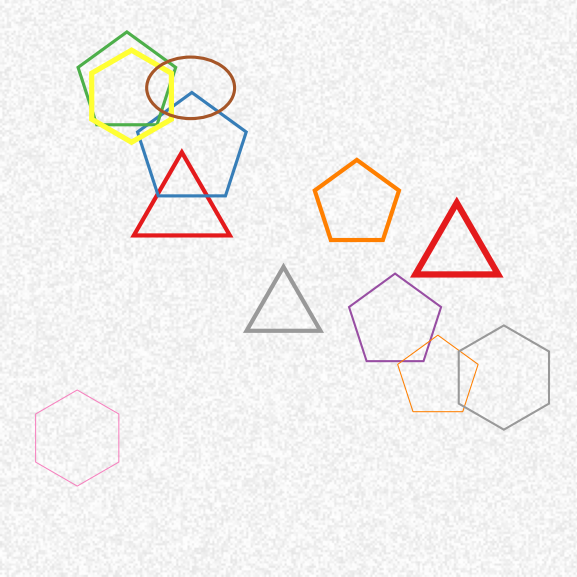[{"shape": "triangle", "thickness": 3, "radius": 0.41, "center": [0.791, 0.565]}, {"shape": "triangle", "thickness": 2, "radius": 0.48, "center": [0.315, 0.639]}, {"shape": "pentagon", "thickness": 1.5, "radius": 0.49, "center": [0.332, 0.74]}, {"shape": "pentagon", "thickness": 1.5, "radius": 0.44, "center": [0.22, 0.855]}, {"shape": "pentagon", "thickness": 1, "radius": 0.42, "center": [0.684, 0.442]}, {"shape": "pentagon", "thickness": 2, "radius": 0.38, "center": [0.618, 0.646]}, {"shape": "pentagon", "thickness": 0.5, "radius": 0.37, "center": [0.758, 0.346]}, {"shape": "hexagon", "thickness": 2.5, "radius": 0.4, "center": [0.228, 0.833]}, {"shape": "oval", "thickness": 1.5, "radius": 0.38, "center": [0.33, 0.847]}, {"shape": "hexagon", "thickness": 0.5, "radius": 0.42, "center": [0.134, 0.241]}, {"shape": "triangle", "thickness": 2, "radius": 0.37, "center": [0.491, 0.463]}, {"shape": "hexagon", "thickness": 1, "radius": 0.45, "center": [0.873, 0.345]}]